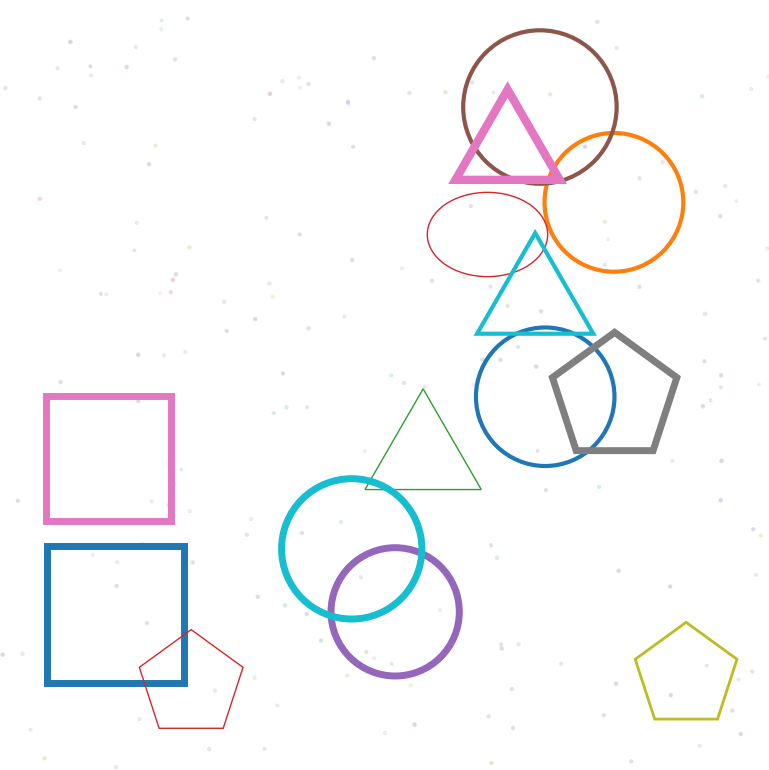[{"shape": "circle", "thickness": 1.5, "radius": 0.45, "center": [0.708, 0.485]}, {"shape": "square", "thickness": 2.5, "radius": 0.44, "center": [0.15, 0.201]}, {"shape": "circle", "thickness": 1.5, "radius": 0.45, "center": [0.797, 0.737]}, {"shape": "triangle", "thickness": 0.5, "radius": 0.44, "center": [0.55, 0.408]}, {"shape": "pentagon", "thickness": 0.5, "radius": 0.35, "center": [0.248, 0.111]}, {"shape": "oval", "thickness": 0.5, "radius": 0.39, "center": [0.633, 0.695]}, {"shape": "circle", "thickness": 2.5, "radius": 0.42, "center": [0.513, 0.205]}, {"shape": "circle", "thickness": 1.5, "radius": 0.5, "center": [0.701, 0.861]}, {"shape": "square", "thickness": 2.5, "radius": 0.41, "center": [0.141, 0.404]}, {"shape": "triangle", "thickness": 3, "radius": 0.39, "center": [0.659, 0.806]}, {"shape": "pentagon", "thickness": 2.5, "radius": 0.42, "center": [0.798, 0.483]}, {"shape": "pentagon", "thickness": 1, "radius": 0.35, "center": [0.891, 0.122]}, {"shape": "circle", "thickness": 2.5, "radius": 0.46, "center": [0.457, 0.287]}, {"shape": "triangle", "thickness": 1.5, "radius": 0.44, "center": [0.695, 0.61]}]